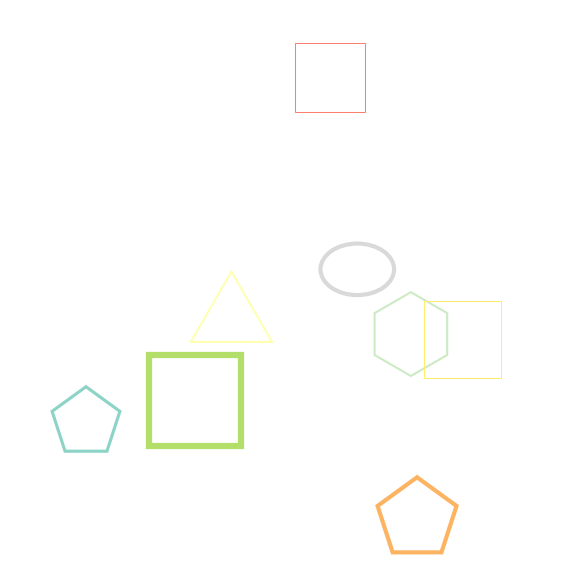[{"shape": "pentagon", "thickness": 1.5, "radius": 0.31, "center": [0.149, 0.268]}, {"shape": "triangle", "thickness": 1, "radius": 0.41, "center": [0.401, 0.448]}, {"shape": "square", "thickness": 0.5, "radius": 0.3, "center": [0.571, 0.865]}, {"shape": "pentagon", "thickness": 2, "radius": 0.36, "center": [0.722, 0.101]}, {"shape": "square", "thickness": 3, "radius": 0.4, "center": [0.338, 0.306]}, {"shape": "oval", "thickness": 2, "radius": 0.32, "center": [0.619, 0.533]}, {"shape": "hexagon", "thickness": 1, "radius": 0.36, "center": [0.711, 0.421]}, {"shape": "square", "thickness": 0.5, "radius": 0.33, "center": [0.801, 0.411]}]